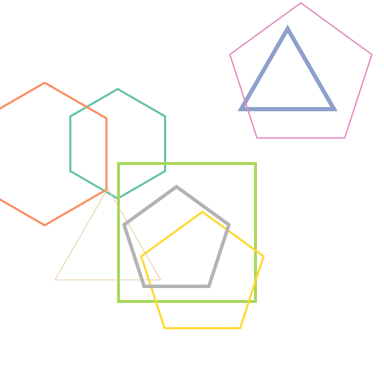[{"shape": "hexagon", "thickness": 1.5, "radius": 0.71, "center": [0.306, 0.627]}, {"shape": "hexagon", "thickness": 1.5, "radius": 0.93, "center": [0.116, 0.6]}, {"shape": "triangle", "thickness": 3, "radius": 0.7, "center": [0.747, 0.786]}, {"shape": "pentagon", "thickness": 1, "radius": 0.97, "center": [0.781, 0.799]}, {"shape": "square", "thickness": 2, "radius": 0.89, "center": [0.484, 0.398]}, {"shape": "pentagon", "thickness": 1.5, "radius": 0.84, "center": [0.526, 0.283]}, {"shape": "triangle", "thickness": 0.5, "radius": 0.79, "center": [0.28, 0.352]}, {"shape": "pentagon", "thickness": 2.5, "radius": 0.72, "center": [0.458, 0.372]}]